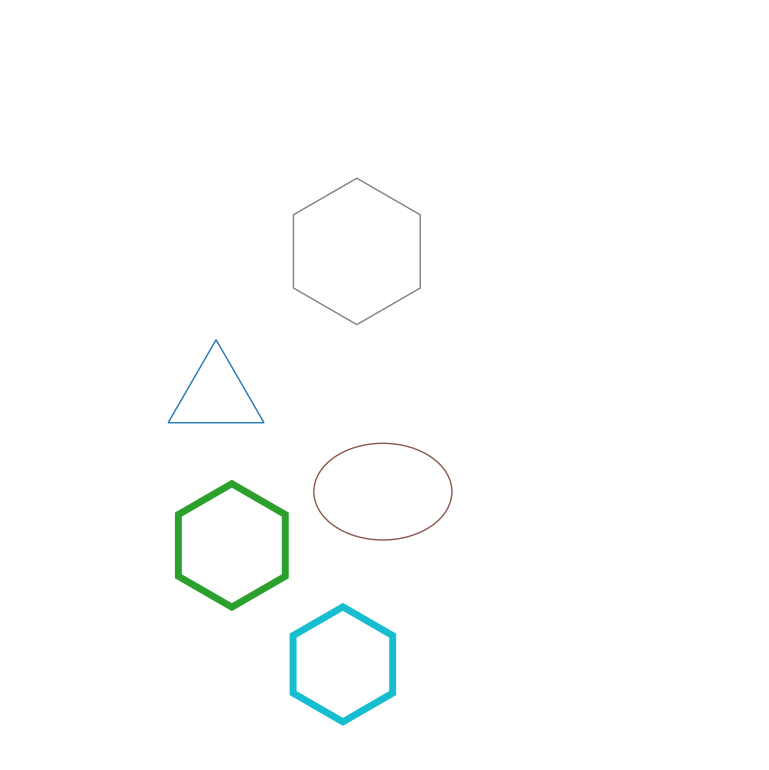[{"shape": "triangle", "thickness": 0.5, "radius": 0.36, "center": [0.281, 0.487]}, {"shape": "hexagon", "thickness": 2.5, "radius": 0.4, "center": [0.301, 0.292]}, {"shape": "oval", "thickness": 0.5, "radius": 0.45, "center": [0.497, 0.362]}, {"shape": "hexagon", "thickness": 0.5, "radius": 0.48, "center": [0.463, 0.673]}, {"shape": "hexagon", "thickness": 2.5, "radius": 0.37, "center": [0.445, 0.137]}]